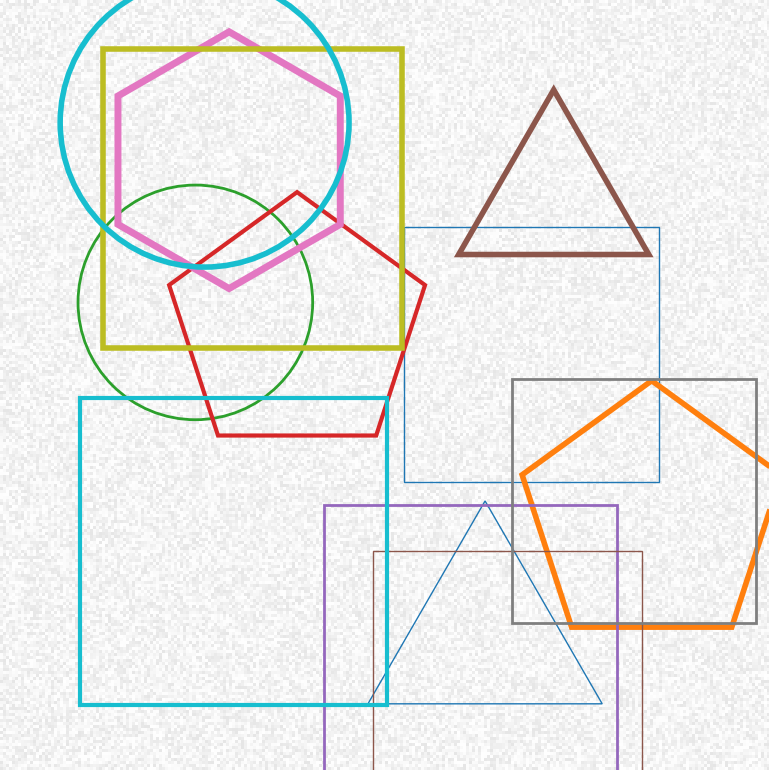[{"shape": "square", "thickness": 0.5, "radius": 0.83, "center": [0.691, 0.539]}, {"shape": "triangle", "thickness": 0.5, "radius": 0.88, "center": [0.63, 0.174]}, {"shape": "pentagon", "thickness": 2, "radius": 0.88, "center": [0.846, 0.329]}, {"shape": "circle", "thickness": 1, "radius": 0.76, "center": [0.254, 0.607]}, {"shape": "pentagon", "thickness": 1.5, "radius": 0.87, "center": [0.386, 0.576]}, {"shape": "square", "thickness": 1, "radius": 0.95, "center": [0.611, 0.154]}, {"shape": "square", "thickness": 0.5, "radius": 0.87, "center": [0.659, 0.109]}, {"shape": "triangle", "thickness": 2, "radius": 0.71, "center": [0.719, 0.741]}, {"shape": "hexagon", "thickness": 2.5, "radius": 0.83, "center": [0.298, 0.792]}, {"shape": "square", "thickness": 1, "radius": 0.79, "center": [0.824, 0.349]}, {"shape": "square", "thickness": 2, "radius": 0.97, "center": [0.328, 0.743]}, {"shape": "square", "thickness": 1.5, "radius": 1.0, "center": [0.303, 0.284]}, {"shape": "circle", "thickness": 2, "radius": 0.94, "center": [0.266, 0.841]}]